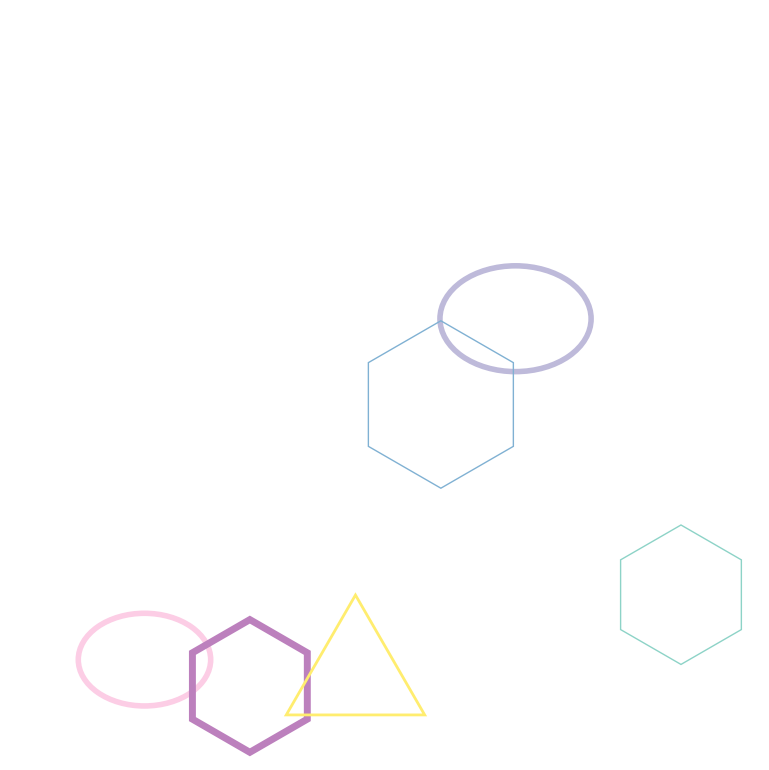[{"shape": "hexagon", "thickness": 0.5, "radius": 0.45, "center": [0.884, 0.228]}, {"shape": "oval", "thickness": 2, "radius": 0.49, "center": [0.67, 0.586]}, {"shape": "hexagon", "thickness": 0.5, "radius": 0.54, "center": [0.573, 0.475]}, {"shape": "oval", "thickness": 2, "radius": 0.43, "center": [0.188, 0.143]}, {"shape": "hexagon", "thickness": 2.5, "radius": 0.43, "center": [0.324, 0.109]}, {"shape": "triangle", "thickness": 1, "radius": 0.52, "center": [0.462, 0.123]}]